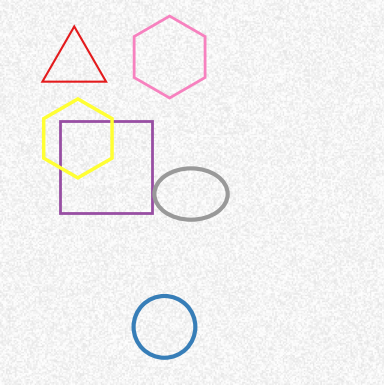[{"shape": "triangle", "thickness": 1.5, "radius": 0.48, "center": [0.193, 0.836]}, {"shape": "circle", "thickness": 3, "radius": 0.4, "center": [0.427, 0.151]}, {"shape": "square", "thickness": 2, "radius": 0.6, "center": [0.276, 0.567]}, {"shape": "hexagon", "thickness": 2.5, "radius": 0.51, "center": [0.202, 0.641]}, {"shape": "hexagon", "thickness": 2, "radius": 0.53, "center": [0.441, 0.852]}, {"shape": "oval", "thickness": 3, "radius": 0.48, "center": [0.496, 0.496]}]